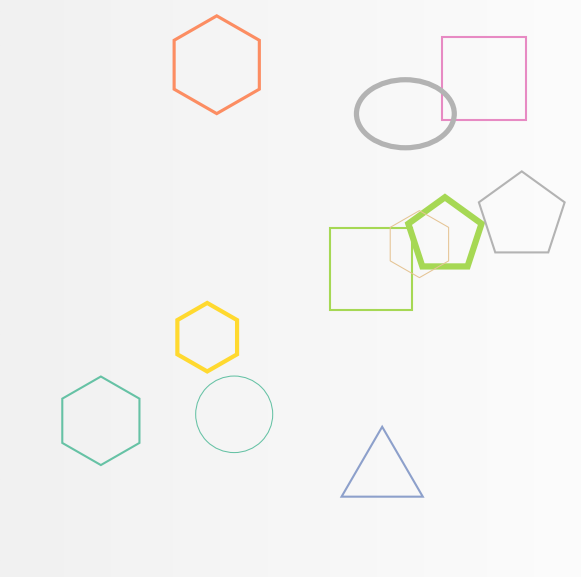[{"shape": "hexagon", "thickness": 1, "radius": 0.38, "center": [0.174, 0.271]}, {"shape": "circle", "thickness": 0.5, "radius": 0.33, "center": [0.403, 0.282]}, {"shape": "hexagon", "thickness": 1.5, "radius": 0.42, "center": [0.373, 0.887]}, {"shape": "triangle", "thickness": 1, "radius": 0.4, "center": [0.658, 0.179]}, {"shape": "square", "thickness": 1, "radius": 0.36, "center": [0.833, 0.863]}, {"shape": "square", "thickness": 1, "radius": 0.35, "center": [0.639, 0.534]}, {"shape": "pentagon", "thickness": 3, "radius": 0.33, "center": [0.765, 0.591]}, {"shape": "hexagon", "thickness": 2, "radius": 0.3, "center": [0.357, 0.415]}, {"shape": "hexagon", "thickness": 0.5, "radius": 0.29, "center": [0.722, 0.576]}, {"shape": "pentagon", "thickness": 1, "radius": 0.39, "center": [0.898, 0.625]}, {"shape": "oval", "thickness": 2.5, "radius": 0.42, "center": [0.697, 0.802]}]